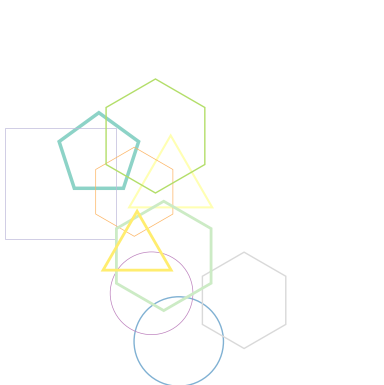[{"shape": "pentagon", "thickness": 2.5, "radius": 0.54, "center": [0.257, 0.599]}, {"shape": "triangle", "thickness": 1.5, "radius": 0.62, "center": [0.443, 0.524]}, {"shape": "square", "thickness": 0.5, "radius": 0.72, "center": [0.157, 0.523]}, {"shape": "circle", "thickness": 1, "radius": 0.58, "center": [0.464, 0.113]}, {"shape": "hexagon", "thickness": 0.5, "radius": 0.58, "center": [0.349, 0.502]}, {"shape": "hexagon", "thickness": 1, "radius": 0.74, "center": [0.404, 0.647]}, {"shape": "hexagon", "thickness": 1, "radius": 0.63, "center": [0.634, 0.22]}, {"shape": "circle", "thickness": 0.5, "radius": 0.54, "center": [0.394, 0.238]}, {"shape": "hexagon", "thickness": 2, "radius": 0.71, "center": [0.425, 0.335]}, {"shape": "triangle", "thickness": 2, "radius": 0.51, "center": [0.356, 0.349]}]